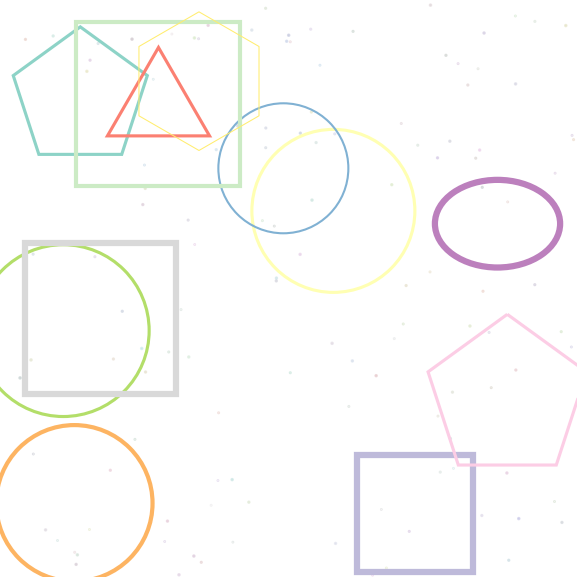[{"shape": "pentagon", "thickness": 1.5, "radius": 0.61, "center": [0.139, 0.831]}, {"shape": "circle", "thickness": 1.5, "radius": 0.71, "center": [0.577, 0.634]}, {"shape": "square", "thickness": 3, "radius": 0.5, "center": [0.719, 0.11]}, {"shape": "triangle", "thickness": 1.5, "radius": 0.51, "center": [0.274, 0.815]}, {"shape": "circle", "thickness": 1, "radius": 0.56, "center": [0.491, 0.708]}, {"shape": "circle", "thickness": 2, "radius": 0.68, "center": [0.129, 0.128]}, {"shape": "circle", "thickness": 1.5, "radius": 0.74, "center": [0.11, 0.427]}, {"shape": "pentagon", "thickness": 1.5, "radius": 0.72, "center": [0.878, 0.311]}, {"shape": "square", "thickness": 3, "radius": 0.66, "center": [0.174, 0.447]}, {"shape": "oval", "thickness": 3, "radius": 0.54, "center": [0.861, 0.612]}, {"shape": "square", "thickness": 2, "radius": 0.71, "center": [0.274, 0.819]}, {"shape": "hexagon", "thickness": 0.5, "radius": 0.6, "center": [0.345, 0.859]}]